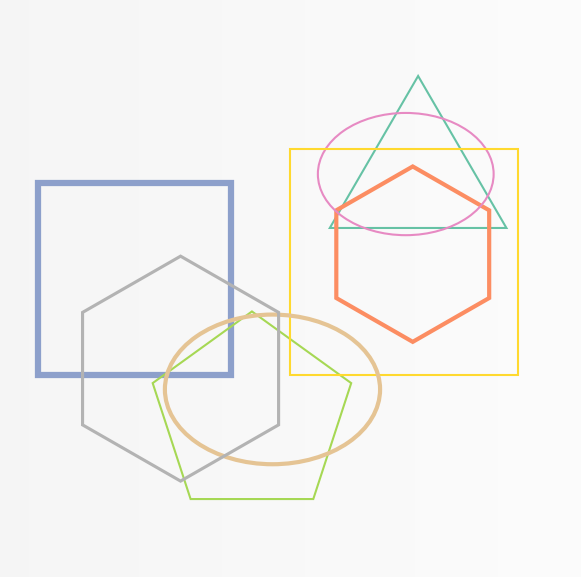[{"shape": "triangle", "thickness": 1, "radius": 0.88, "center": [0.719, 0.692]}, {"shape": "hexagon", "thickness": 2, "radius": 0.76, "center": [0.71, 0.559]}, {"shape": "square", "thickness": 3, "radius": 0.83, "center": [0.232, 0.516]}, {"shape": "oval", "thickness": 1, "radius": 0.76, "center": [0.698, 0.698]}, {"shape": "pentagon", "thickness": 1, "radius": 0.9, "center": [0.433, 0.28]}, {"shape": "square", "thickness": 1, "radius": 0.98, "center": [0.695, 0.546]}, {"shape": "oval", "thickness": 2, "radius": 0.93, "center": [0.469, 0.325]}, {"shape": "hexagon", "thickness": 1.5, "radius": 0.97, "center": [0.311, 0.361]}]